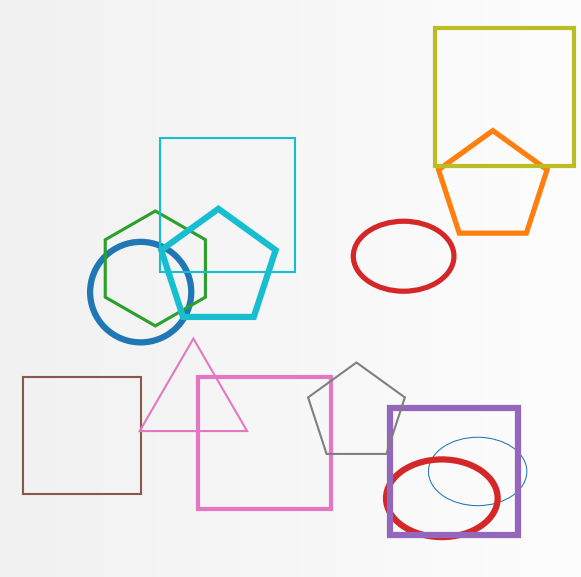[{"shape": "oval", "thickness": 0.5, "radius": 0.42, "center": [0.822, 0.183]}, {"shape": "circle", "thickness": 3, "radius": 0.44, "center": [0.242, 0.493]}, {"shape": "pentagon", "thickness": 2.5, "radius": 0.49, "center": [0.848, 0.675]}, {"shape": "hexagon", "thickness": 1.5, "radius": 0.5, "center": [0.267, 0.534]}, {"shape": "oval", "thickness": 2.5, "radius": 0.43, "center": [0.694, 0.555]}, {"shape": "oval", "thickness": 3, "radius": 0.48, "center": [0.76, 0.136]}, {"shape": "square", "thickness": 3, "radius": 0.55, "center": [0.782, 0.183]}, {"shape": "square", "thickness": 1, "radius": 0.51, "center": [0.141, 0.245]}, {"shape": "square", "thickness": 2, "radius": 0.57, "center": [0.454, 0.231]}, {"shape": "triangle", "thickness": 1, "radius": 0.53, "center": [0.333, 0.306]}, {"shape": "pentagon", "thickness": 1, "radius": 0.44, "center": [0.613, 0.284]}, {"shape": "square", "thickness": 2, "radius": 0.6, "center": [0.868, 0.831]}, {"shape": "square", "thickness": 1, "radius": 0.58, "center": [0.391, 0.644]}, {"shape": "pentagon", "thickness": 3, "radius": 0.52, "center": [0.376, 0.534]}]